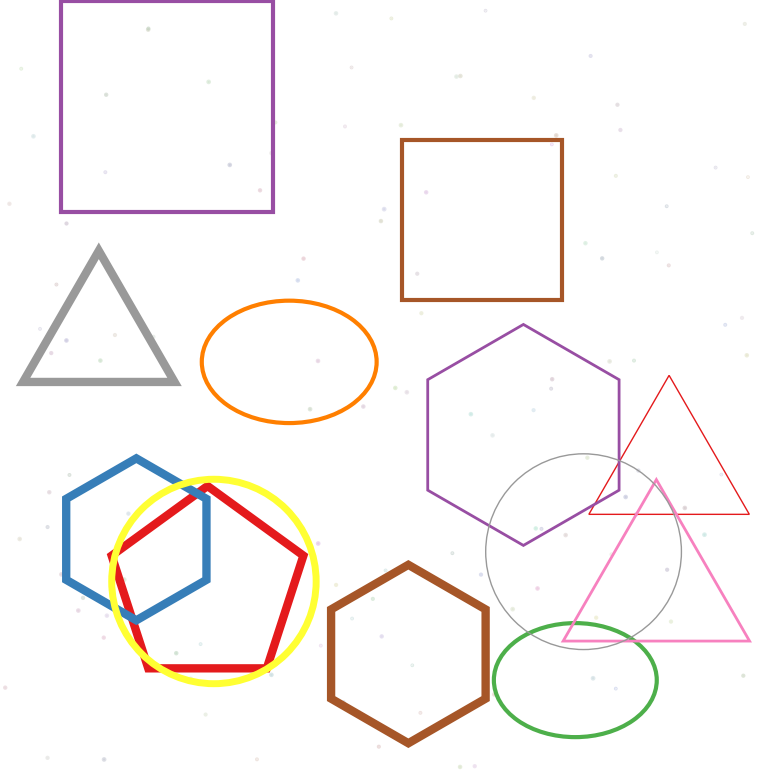[{"shape": "triangle", "thickness": 0.5, "radius": 0.6, "center": [0.869, 0.392]}, {"shape": "pentagon", "thickness": 3, "radius": 0.65, "center": [0.27, 0.238]}, {"shape": "hexagon", "thickness": 3, "radius": 0.53, "center": [0.177, 0.3]}, {"shape": "oval", "thickness": 1.5, "radius": 0.53, "center": [0.747, 0.117]}, {"shape": "hexagon", "thickness": 1, "radius": 0.72, "center": [0.68, 0.435]}, {"shape": "square", "thickness": 1.5, "radius": 0.69, "center": [0.217, 0.862]}, {"shape": "oval", "thickness": 1.5, "radius": 0.57, "center": [0.376, 0.53]}, {"shape": "circle", "thickness": 2.5, "radius": 0.66, "center": [0.278, 0.245]}, {"shape": "hexagon", "thickness": 3, "radius": 0.58, "center": [0.53, 0.151]}, {"shape": "square", "thickness": 1.5, "radius": 0.52, "center": [0.626, 0.714]}, {"shape": "triangle", "thickness": 1, "radius": 0.7, "center": [0.852, 0.237]}, {"shape": "circle", "thickness": 0.5, "radius": 0.64, "center": [0.758, 0.284]}, {"shape": "triangle", "thickness": 3, "radius": 0.57, "center": [0.128, 0.561]}]